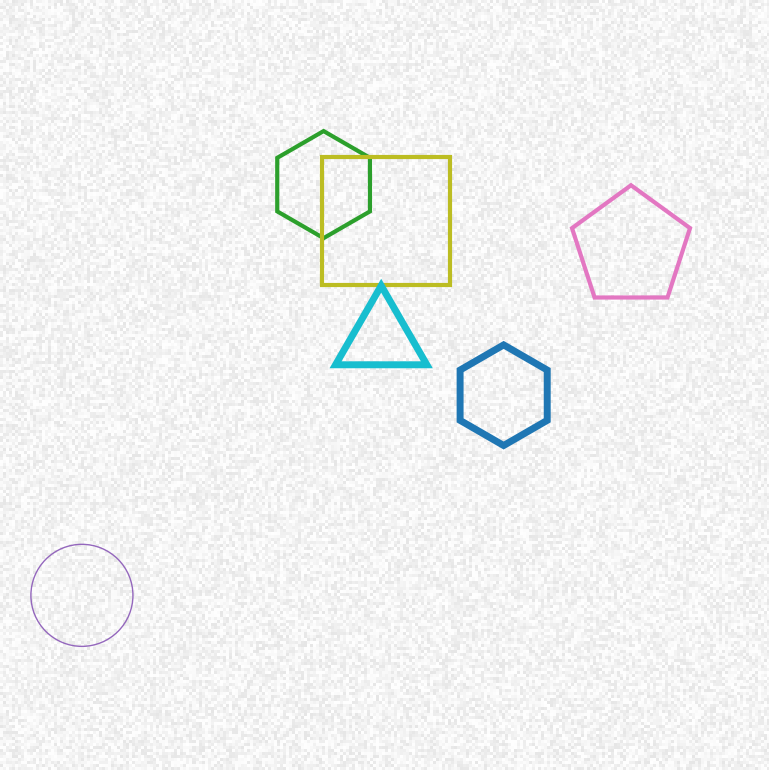[{"shape": "hexagon", "thickness": 2.5, "radius": 0.33, "center": [0.654, 0.487]}, {"shape": "hexagon", "thickness": 1.5, "radius": 0.35, "center": [0.42, 0.76]}, {"shape": "circle", "thickness": 0.5, "radius": 0.33, "center": [0.106, 0.227]}, {"shape": "pentagon", "thickness": 1.5, "radius": 0.4, "center": [0.82, 0.679]}, {"shape": "square", "thickness": 1.5, "radius": 0.42, "center": [0.501, 0.713]}, {"shape": "triangle", "thickness": 2.5, "radius": 0.34, "center": [0.495, 0.561]}]